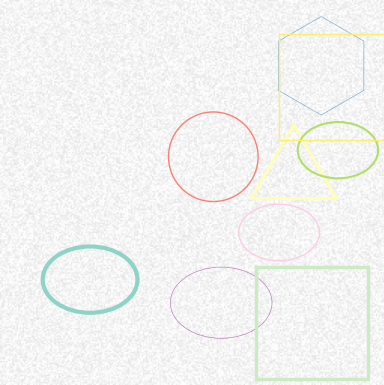[{"shape": "oval", "thickness": 3, "radius": 0.62, "center": [0.234, 0.274]}, {"shape": "triangle", "thickness": 2, "radius": 0.64, "center": [0.763, 0.549]}, {"shape": "circle", "thickness": 1, "radius": 0.58, "center": [0.554, 0.593]}, {"shape": "hexagon", "thickness": 0.5, "radius": 0.64, "center": [0.834, 0.829]}, {"shape": "oval", "thickness": 1.5, "radius": 0.52, "center": [0.878, 0.61]}, {"shape": "oval", "thickness": 1, "radius": 0.52, "center": [0.725, 0.396]}, {"shape": "oval", "thickness": 0.5, "radius": 0.66, "center": [0.575, 0.214]}, {"shape": "square", "thickness": 2.5, "radius": 0.73, "center": [0.811, 0.161]}, {"shape": "square", "thickness": 1, "radius": 0.69, "center": [0.862, 0.774]}]